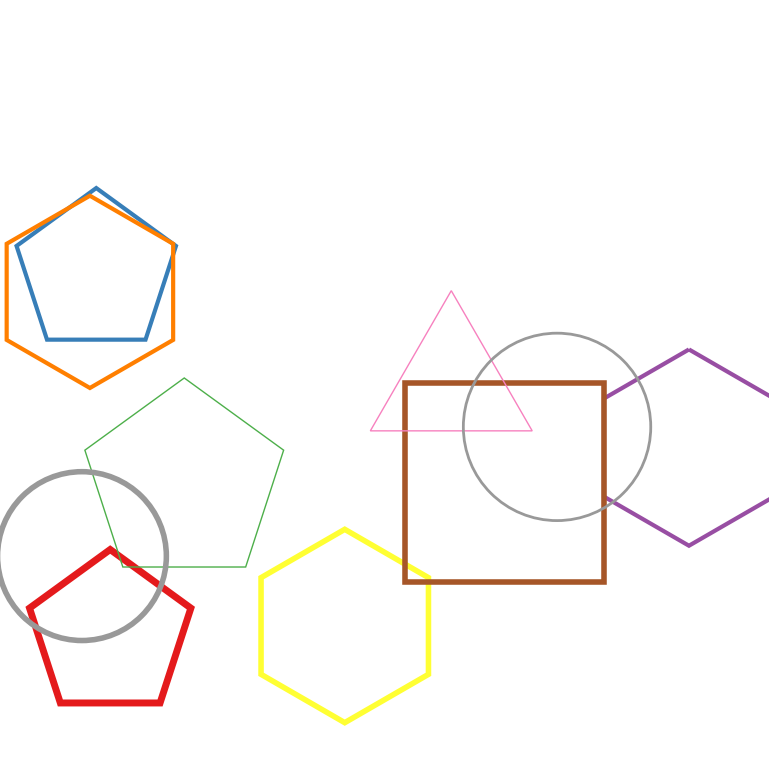[{"shape": "pentagon", "thickness": 2.5, "radius": 0.55, "center": [0.143, 0.176]}, {"shape": "pentagon", "thickness": 1.5, "radius": 0.54, "center": [0.125, 0.647]}, {"shape": "pentagon", "thickness": 0.5, "radius": 0.68, "center": [0.239, 0.373]}, {"shape": "hexagon", "thickness": 1.5, "radius": 0.64, "center": [0.895, 0.419]}, {"shape": "hexagon", "thickness": 1.5, "radius": 0.62, "center": [0.117, 0.621]}, {"shape": "hexagon", "thickness": 2, "radius": 0.63, "center": [0.448, 0.187]}, {"shape": "square", "thickness": 2, "radius": 0.64, "center": [0.655, 0.374]}, {"shape": "triangle", "thickness": 0.5, "radius": 0.61, "center": [0.586, 0.501]}, {"shape": "circle", "thickness": 1, "radius": 0.61, "center": [0.723, 0.446]}, {"shape": "circle", "thickness": 2, "radius": 0.55, "center": [0.106, 0.278]}]